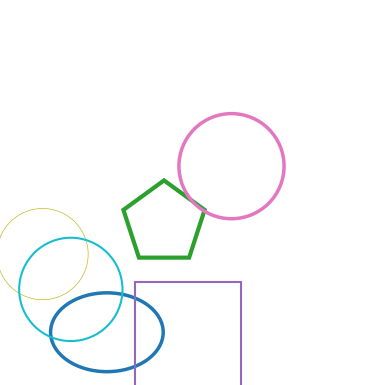[{"shape": "oval", "thickness": 2.5, "radius": 0.73, "center": [0.278, 0.137]}, {"shape": "pentagon", "thickness": 3, "radius": 0.55, "center": [0.426, 0.421]}, {"shape": "square", "thickness": 1.5, "radius": 0.69, "center": [0.488, 0.13]}, {"shape": "circle", "thickness": 2.5, "radius": 0.68, "center": [0.601, 0.568]}, {"shape": "circle", "thickness": 0.5, "radius": 0.59, "center": [0.111, 0.34]}, {"shape": "circle", "thickness": 1.5, "radius": 0.67, "center": [0.184, 0.248]}]